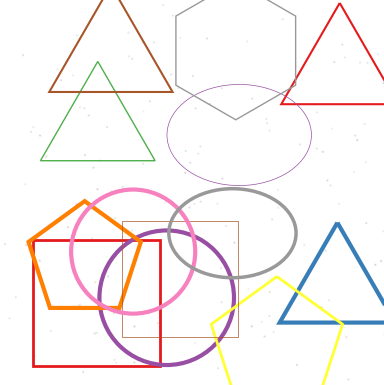[{"shape": "triangle", "thickness": 1.5, "radius": 0.88, "center": [0.882, 0.817]}, {"shape": "square", "thickness": 2, "radius": 0.82, "center": [0.251, 0.212]}, {"shape": "triangle", "thickness": 3, "radius": 0.87, "center": [0.876, 0.249]}, {"shape": "triangle", "thickness": 1, "radius": 0.86, "center": [0.254, 0.668]}, {"shape": "oval", "thickness": 0.5, "radius": 0.94, "center": [0.621, 0.649]}, {"shape": "circle", "thickness": 3, "radius": 0.87, "center": [0.433, 0.227]}, {"shape": "pentagon", "thickness": 3, "radius": 0.77, "center": [0.22, 0.324]}, {"shape": "pentagon", "thickness": 2, "radius": 0.9, "center": [0.719, 0.102]}, {"shape": "square", "thickness": 0.5, "radius": 0.76, "center": [0.467, 0.275]}, {"shape": "triangle", "thickness": 1.5, "radius": 0.92, "center": [0.288, 0.854]}, {"shape": "circle", "thickness": 3, "radius": 0.81, "center": [0.346, 0.347]}, {"shape": "oval", "thickness": 2.5, "radius": 0.83, "center": [0.604, 0.394]}, {"shape": "hexagon", "thickness": 1, "radius": 0.9, "center": [0.612, 0.868]}]